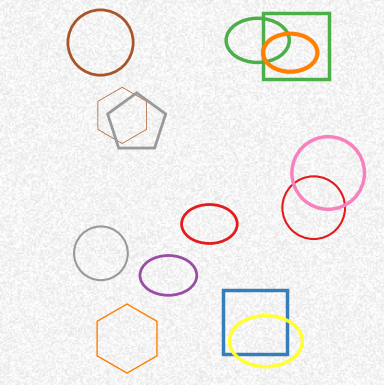[{"shape": "circle", "thickness": 1.5, "radius": 0.41, "center": [0.815, 0.461]}, {"shape": "oval", "thickness": 2, "radius": 0.36, "center": [0.544, 0.418]}, {"shape": "square", "thickness": 2.5, "radius": 0.41, "center": [0.662, 0.163]}, {"shape": "oval", "thickness": 2.5, "radius": 0.41, "center": [0.669, 0.895]}, {"shape": "square", "thickness": 2.5, "radius": 0.43, "center": [0.77, 0.881]}, {"shape": "oval", "thickness": 2, "radius": 0.37, "center": [0.437, 0.285]}, {"shape": "hexagon", "thickness": 1, "radius": 0.45, "center": [0.33, 0.121]}, {"shape": "oval", "thickness": 3, "radius": 0.35, "center": [0.754, 0.863]}, {"shape": "oval", "thickness": 2.5, "radius": 0.47, "center": [0.691, 0.114]}, {"shape": "circle", "thickness": 2, "radius": 0.42, "center": [0.261, 0.89]}, {"shape": "hexagon", "thickness": 0.5, "radius": 0.36, "center": [0.317, 0.7]}, {"shape": "circle", "thickness": 2.5, "radius": 0.47, "center": [0.852, 0.551]}, {"shape": "circle", "thickness": 1.5, "radius": 0.35, "center": [0.262, 0.342]}, {"shape": "pentagon", "thickness": 2, "radius": 0.4, "center": [0.355, 0.68]}]